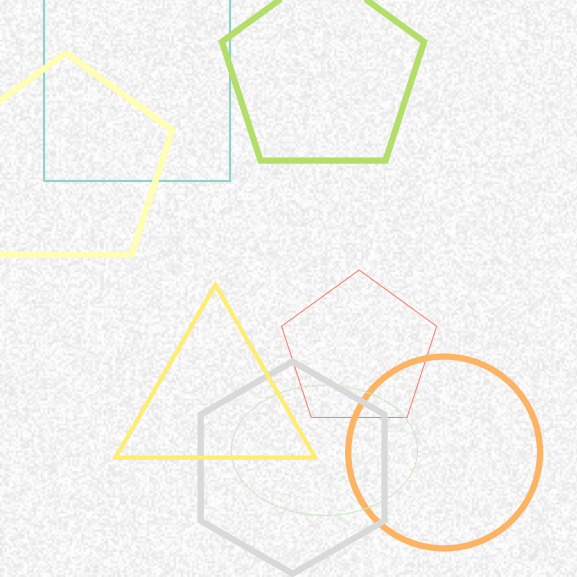[{"shape": "square", "thickness": 1, "radius": 0.81, "center": [0.237, 0.847]}, {"shape": "pentagon", "thickness": 3, "radius": 0.97, "center": [0.114, 0.714]}, {"shape": "pentagon", "thickness": 0.5, "radius": 0.71, "center": [0.622, 0.39]}, {"shape": "circle", "thickness": 3, "radius": 0.83, "center": [0.769, 0.216]}, {"shape": "pentagon", "thickness": 3, "radius": 0.92, "center": [0.559, 0.87]}, {"shape": "hexagon", "thickness": 3, "radius": 0.92, "center": [0.507, 0.189]}, {"shape": "oval", "thickness": 0.5, "radius": 0.81, "center": [0.562, 0.219]}, {"shape": "triangle", "thickness": 2, "radius": 1.0, "center": [0.373, 0.306]}]